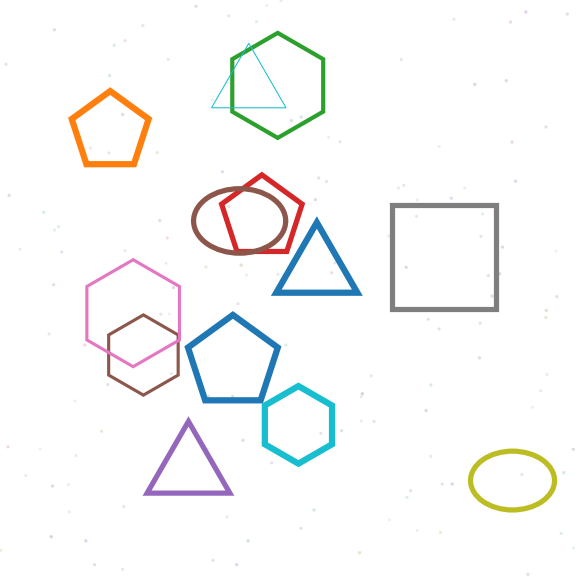[{"shape": "pentagon", "thickness": 3, "radius": 0.41, "center": [0.403, 0.372]}, {"shape": "triangle", "thickness": 3, "radius": 0.41, "center": [0.549, 0.533]}, {"shape": "pentagon", "thickness": 3, "radius": 0.35, "center": [0.191, 0.771]}, {"shape": "hexagon", "thickness": 2, "radius": 0.45, "center": [0.481, 0.851]}, {"shape": "pentagon", "thickness": 2.5, "radius": 0.37, "center": [0.453, 0.623]}, {"shape": "triangle", "thickness": 2.5, "radius": 0.41, "center": [0.326, 0.187]}, {"shape": "hexagon", "thickness": 1.5, "radius": 0.35, "center": [0.248, 0.384]}, {"shape": "oval", "thickness": 2.5, "radius": 0.4, "center": [0.415, 0.617]}, {"shape": "hexagon", "thickness": 1.5, "radius": 0.46, "center": [0.231, 0.457]}, {"shape": "square", "thickness": 2.5, "radius": 0.45, "center": [0.768, 0.554]}, {"shape": "oval", "thickness": 2.5, "radius": 0.36, "center": [0.888, 0.167]}, {"shape": "triangle", "thickness": 0.5, "radius": 0.37, "center": [0.431, 0.85]}, {"shape": "hexagon", "thickness": 3, "radius": 0.34, "center": [0.517, 0.263]}]